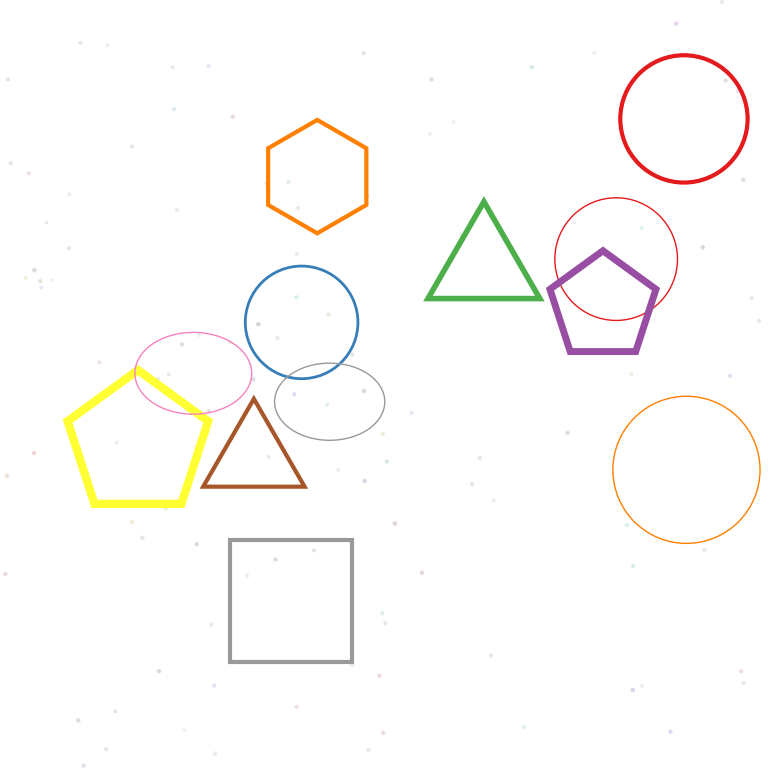[{"shape": "circle", "thickness": 1.5, "radius": 0.41, "center": [0.888, 0.846]}, {"shape": "circle", "thickness": 0.5, "radius": 0.4, "center": [0.8, 0.663]}, {"shape": "circle", "thickness": 1, "radius": 0.37, "center": [0.392, 0.581]}, {"shape": "triangle", "thickness": 2, "radius": 0.42, "center": [0.628, 0.654]}, {"shape": "pentagon", "thickness": 2.5, "radius": 0.36, "center": [0.783, 0.602]}, {"shape": "hexagon", "thickness": 1.5, "radius": 0.37, "center": [0.412, 0.771]}, {"shape": "circle", "thickness": 0.5, "radius": 0.48, "center": [0.891, 0.39]}, {"shape": "pentagon", "thickness": 3, "radius": 0.48, "center": [0.179, 0.423]}, {"shape": "triangle", "thickness": 1.5, "radius": 0.38, "center": [0.33, 0.406]}, {"shape": "oval", "thickness": 0.5, "radius": 0.38, "center": [0.251, 0.515]}, {"shape": "square", "thickness": 1.5, "radius": 0.4, "center": [0.378, 0.22]}, {"shape": "oval", "thickness": 0.5, "radius": 0.36, "center": [0.428, 0.478]}]